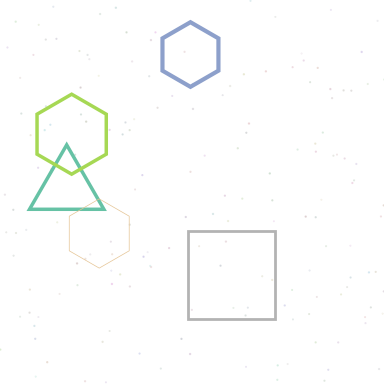[{"shape": "triangle", "thickness": 2.5, "radius": 0.56, "center": [0.173, 0.512]}, {"shape": "hexagon", "thickness": 3, "radius": 0.42, "center": [0.495, 0.858]}, {"shape": "hexagon", "thickness": 2.5, "radius": 0.52, "center": [0.186, 0.651]}, {"shape": "hexagon", "thickness": 0.5, "radius": 0.45, "center": [0.258, 0.394]}, {"shape": "square", "thickness": 2, "radius": 0.57, "center": [0.602, 0.285]}]